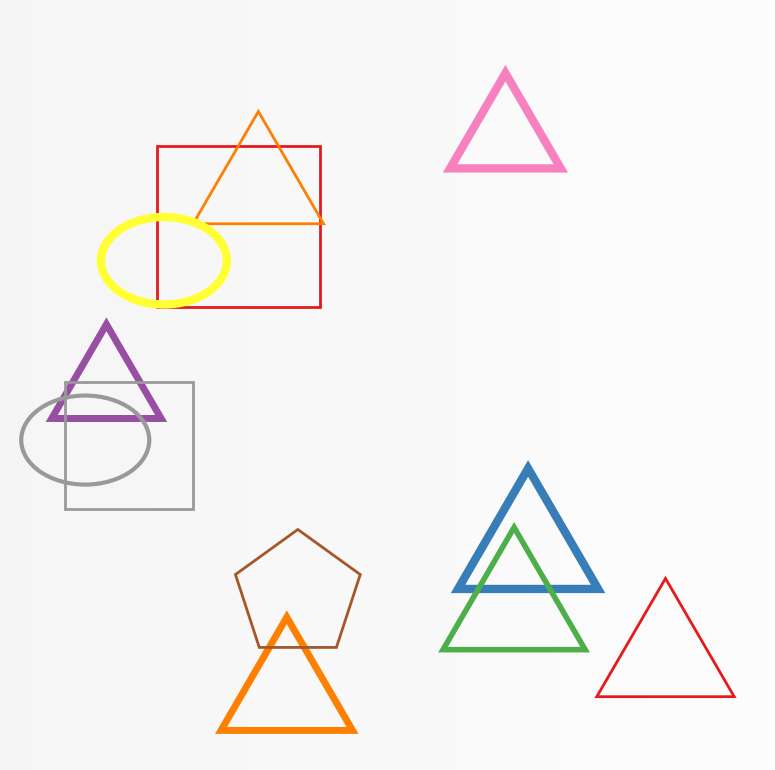[{"shape": "square", "thickness": 1, "radius": 0.52, "center": [0.308, 0.706]}, {"shape": "triangle", "thickness": 1, "radius": 0.51, "center": [0.859, 0.146]}, {"shape": "triangle", "thickness": 3, "radius": 0.52, "center": [0.681, 0.287]}, {"shape": "triangle", "thickness": 2, "radius": 0.53, "center": [0.663, 0.209]}, {"shape": "triangle", "thickness": 2.5, "radius": 0.41, "center": [0.137, 0.497]}, {"shape": "triangle", "thickness": 1, "radius": 0.49, "center": [0.333, 0.758]}, {"shape": "triangle", "thickness": 2.5, "radius": 0.49, "center": [0.37, 0.1]}, {"shape": "oval", "thickness": 3, "radius": 0.41, "center": [0.212, 0.661]}, {"shape": "pentagon", "thickness": 1, "radius": 0.42, "center": [0.384, 0.228]}, {"shape": "triangle", "thickness": 3, "radius": 0.41, "center": [0.652, 0.823]}, {"shape": "oval", "thickness": 1.5, "radius": 0.41, "center": [0.11, 0.428]}, {"shape": "square", "thickness": 1, "radius": 0.41, "center": [0.166, 0.421]}]